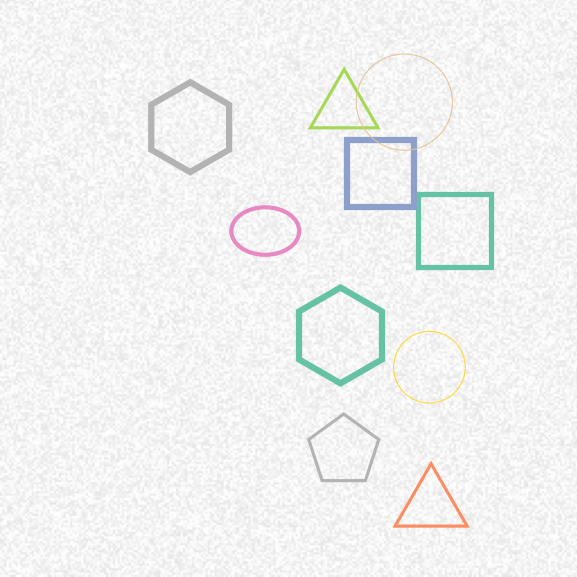[{"shape": "hexagon", "thickness": 3, "radius": 0.41, "center": [0.59, 0.418]}, {"shape": "square", "thickness": 2.5, "radius": 0.31, "center": [0.787, 0.6]}, {"shape": "triangle", "thickness": 1.5, "radius": 0.36, "center": [0.746, 0.124]}, {"shape": "square", "thickness": 3, "radius": 0.29, "center": [0.66, 0.699]}, {"shape": "oval", "thickness": 2, "radius": 0.29, "center": [0.459, 0.599]}, {"shape": "triangle", "thickness": 1.5, "radius": 0.34, "center": [0.596, 0.812]}, {"shape": "circle", "thickness": 0.5, "radius": 0.31, "center": [0.744, 0.363]}, {"shape": "circle", "thickness": 0.5, "radius": 0.42, "center": [0.7, 0.822]}, {"shape": "pentagon", "thickness": 1.5, "radius": 0.32, "center": [0.595, 0.218]}, {"shape": "hexagon", "thickness": 3, "radius": 0.39, "center": [0.329, 0.779]}]